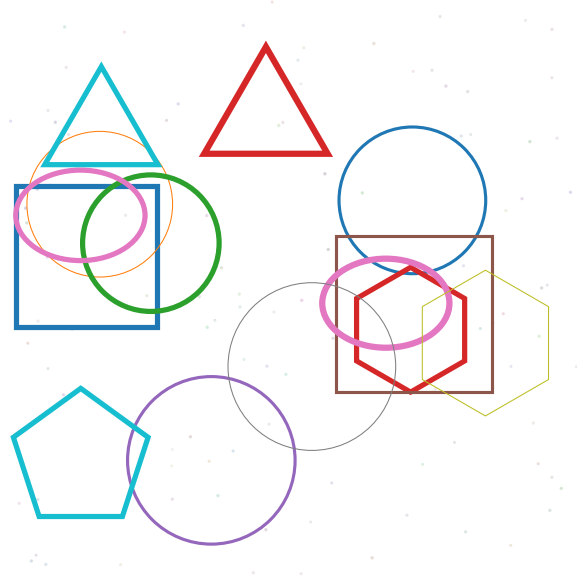[{"shape": "square", "thickness": 2.5, "radius": 0.61, "center": [0.15, 0.555]}, {"shape": "circle", "thickness": 1.5, "radius": 0.64, "center": [0.714, 0.652]}, {"shape": "circle", "thickness": 0.5, "radius": 0.63, "center": [0.173, 0.646]}, {"shape": "circle", "thickness": 2.5, "radius": 0.59, "center": [0.261, 0.578]}, {"shape": "hexagon", "thickness": 2.5, "radius": 0.54, "center": [0.711, 0.428]}, {"shape": "triangle", "thickness": 3, "radius": 0.62, "center": [0.46, 0.795]}, {"shape": "circle", "thickness": 1.5, "radius": 0.73, "center": [0.366, 0.202]}, {"shape": "square", "thickness": 1.5, "radius": 0.67, "center": [0.718, 0.456]}, {"shape": "oval", "thickness": 3, "radius": 0.55, "center": [0.668, 0.474]}, {"shape": "oval", "thickness": 2.5, "radius": 0.56, "center": [0.139, 0.626]}, {"shape": "circle", "thickness": 0.5, "radius": 0.73, "center": [0.54, 0.364]}, {"shape": "hexagon", "thickness": 0.5, "radius": 0.63, "center": [0.841, 0.405]}, {"shape": "pentagon", "thickness": 2.5, "radius": 0.61, "center": [0.14, 0.204]}, {"shape": "triangle", "thickness": 2.5, "radius": 0.57, "center": [0.175, 0.771]}]